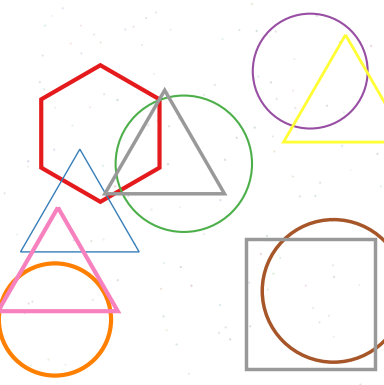[{"shape": "hexagon", "thickness": 3, "radius": 0.89, "center": [0.261, 0.653]}, {"shape": "triangle", "thickness": 1, "radius": 0.89, "center": [0.207, 0.435]}, {"shape": "circle", "thickness": 1.5, "radius": 0.89, "center": [0.477, 0.575]}, {"shape": "circle", "thickness": 1.5, "radius": 0.75, "center": [0.806, 0.815]}, {"shape": "circle", "thickness": 3, "radius": 0.73, "center": [0.143, 0.17]}, {"shape": "triangle", "thickness": 2, "radius": 0.93, "center": [0.897, 0.724]}, {"shape": "circle", "thickness": 2.5, "radius": 0.93, "center": [0.866, 0.244]}, {"shape": "triangle", "thickness": 3, "radius": 0.9, "center": [0.15, 0.281]}, {"shape": "triangle", "thickness": 2.5, "radius": 0.9, "center": [0.428, 0.586]}, {"shape": "square", "thickness": 2.5, "radius": 0.84, "center": [0.807, 0.21]}]